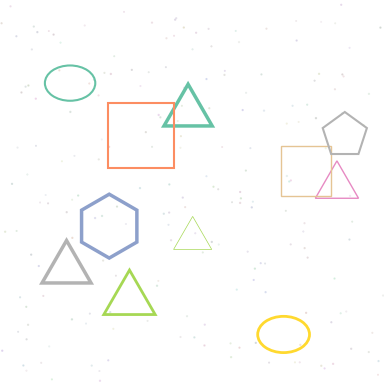[{"shape": "triangle", "thickness": 2.5, "radius": 0.36, "center": [0.489, 0.709]}, {"shape": "oval", "thickness": 1.5, "radius": 0.33, "center": [0.182, 0.784]}, {"shape": "square", "thickness": 1.5, "radius": 0.43, "center": [0.367, 0.648]}, {"shape": "hexagon", "thickness": 2.5, "radius": 0.41, "center": [0.284, 0.413]}, {"shape": "triangle", "thickness": 1, "radius": 0.32, "center": [0.875, 0.517]}, {"shape": "triangle", "thickness": 0.5, "radius": 0.29, "center": [0.5, 0.381]}, {"shape": "triangle", "thickness": 2, "radius": 0.38, "center": [0.336, 0.222]}, {"shape": "oval", "thickness": 2, "radius": 0.34, "center": [0.737, 0.131]}, {"shape": "square", "thickness": 1, "radius": 0.32, "center": [0.794, 0.556]}, {"shape": "pentagon", "thickness": 1.5, "radius": 0.3, "center": [0.896, 0.649]}, {"shape": "triangle", "thickness": 2.5, "radius": 0.37, "center": [0.173, 0.302]}]